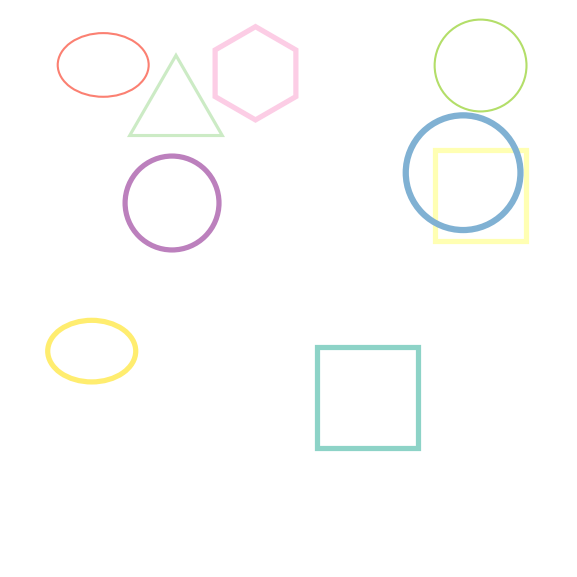[{"shape": "square", "thickness": 2.5, "radius": 0.44, "center": [0.636, 0.31]}, {"shape": "square", "thickness": 2.5, "radius": 0.39, "center": [0.832, 0.661]}, {"shape": "oval", "thickness": 1, "radius": 0.39, "center": [0.179, 0.887]}, {"shape": "circle", "thickness": 3, "radius": 0.5, "center": [0.802, 0.7]}, {"shape": "circle", "thickness": 1, "radius": 0.4, "center": [0.832, 0.886]}, {"shape": "hexagon", "thickness": 2.5, "radius": 0.4, "center": [0.442, 0.872]}, {"shape": "circle", "thickness": 2.5, "radius": 0.41, "center": [0.298, 0.648]}, {"shape": "triangle", "thickness": 1.5, "radius": 0.46, "center": [0.305, 0.811]}, {"shape": "oval", "thickness": 2.5, "radius": 0.38, "center": [0.159, 0.391]}]